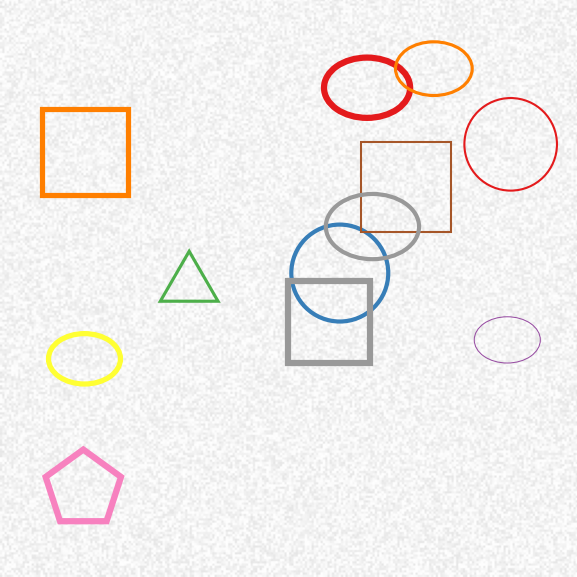[{"shape": "circle", "thickness": 1, "radius": 0.4, "center": [0.884, 0.749]}, {"shape": "oval", "thickness": 3, "radius": 0.37, "center": [0.636, 0.847]}, {"shape": "circle", "thickness": 2, "radius": 0.42, "center": [0.588, 0.526]}, {"shape": "triangle", "thickness": 1.5, "radius": 0.29, "center": [0.328, 0.506]}, {"shape": "oval", "thickness": 0.5, "radius": 0.29, "center": [0.878, 0.411]}, {"shape": "square", "thickness": 2.5, "radius": 0.37, "center": [0.148, 0.736]}, {"shape": "oval", "thickness": 1.5, "radius": 0.33, "center": [0.751, 0.88]}, {"shape": "oval", "thickness": 2.5, "radius": 0.31, "center": [0.146, 0.378]}, {"shape": "square", "thickness": 1, "radius": 0.39, "center": [0.703, 0.675]}, {"shape": "pentagon", "thickness": 3, "radius": 0.34, "center": [0.144, 0.152]}, {"shape": "oval", "thickness": 2, "radius": 0.4, "center": [0.645, 0.607]}, {"shape": "square", "thickness": 3, "radius": 0.36, "center": [0.57, 0.442]}]